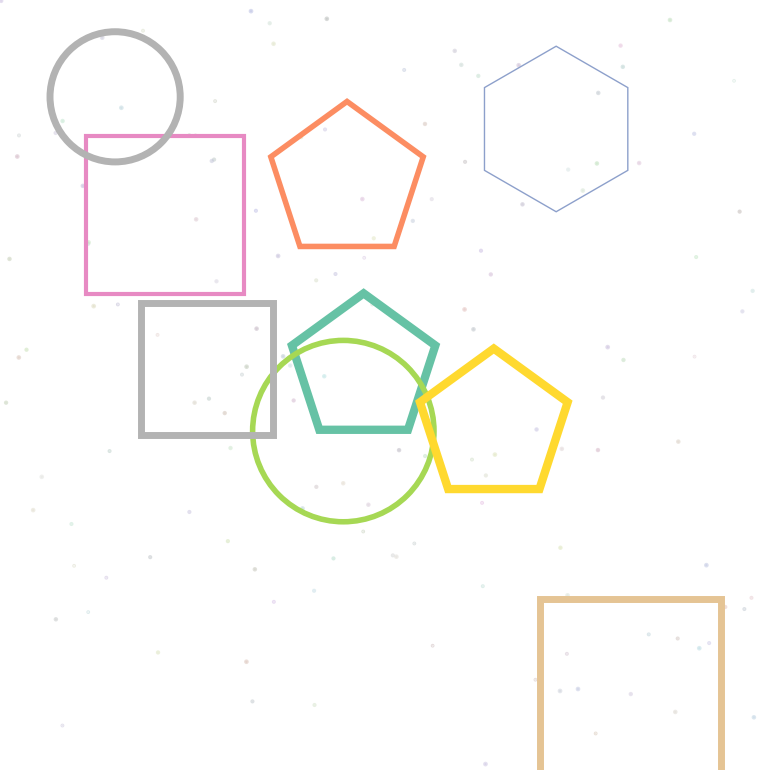[{"shape": "pentagon", "thickness": 3, "radius": 0.49, "center": [0.472, 0.521]}, {"shape": "pentagon", "thickness": 2, "radius": 0.52, "center": [0.451, 0.764]}, {"shape": "hexagon", "thickness": 0.5, "radius": 0.54, "center": [0.722, 0.832]}, {"shape": "square", "thickness": 1.5, "radius": 0.51, "center": [0.214, 0.721]}, {"shape": "circle", "thickness": 2, "radius": 0.59, "center": [0.446, 0.44]}, {"shape": "pentagon", "thickness": 3, "radius": 0.5, "center": [0.641, 0.446]}, {"shape": "square", "thickness": 2.5, "radius": 0.59, "center": [0.819, 0.105]}, {"shape": "circle", "thickness": 2.5, "radius": 0.42, "center": [0.149, 0.874]}, {"shape": "square", "thickness": 2.5, "radius": 0.43, "center": [0.268, 0.521]}]